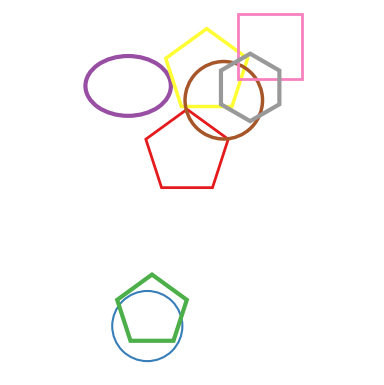[{"shape": "pentagon", "thickness": 2, "radius": 0.56, "center": [0.486, 0.604]}, {"shape": "circle", "thickness": 1.5, "radius": 0.46, "center": [0.383, 0.153]}, {"shape": "pentagon", "thickness": 3, "radius": 0.48, "center": [0.395, 0.192]}, {"shape": "oval", "thickness": 3, "radius": 0.55, "center": [0.333, 0.777]}, {"shape": "pentagon", "thickness": 2.5, "radius": 0.56, "center": [0.537, 0.814]}, {"shape": "circle", "thickness": 2.5, "radius": 0.5, "center": [0.581, 0.74]}, {"shape": "square", "thickness": 2, "radius": 0.42, "center": [0.701, 0.879]}, {"shape": "hexagon", "thickness": 3, "radius": 0.44, "center": [0.65, 0.773]}]